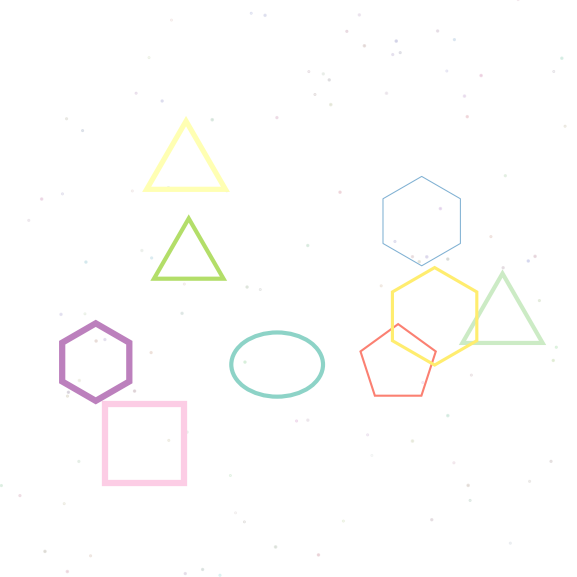[{"shape": "oval", "thickness": 2, "radius": 0.4, "center": [0.48, 0.368]}, {"shape": "triangle", "thickness": 2.5, "radius": 0.39, "center": [0.322, 0.711]}, {"shape": "pentagon", "thickness": 1, "radius": 0.34, "center": [0.689, 0.369]}, {"shape": "hexagon", "thickness": 0.5, "radius": 0.39, "center": [0.73, 0.616]}, {"shape": "triangle", "thickness": 2, "radius": 0.35, "center": [0.327, 0.551]}, {"shape": "square", "thickness": 3, "radius": 0.34, "center": [0.251, 0.231]}, {"shape": "hexagon", "thickness": 3, "radius": 0.34, "center": [0.166, 0.372]}, {"shape": "triangle", "thickness": 2, "radius": 0.4, "center": [0.87, 0.445]}, {"shape": "hexagon", "thickness": 1.5, "radius": 0.42, "center": [0.753, 0.451]}]